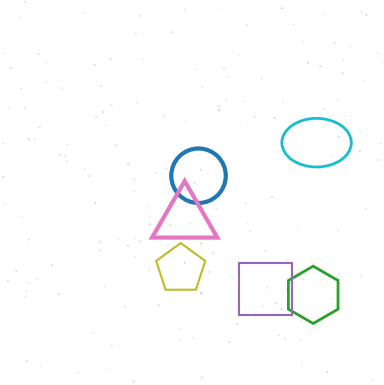[{"shape": "circle", "thickness": 3, "radius": 0.35, "center": [0.516, 0.544]}, {"shape": "hexagon", "thickness": 2, "radius": 0.37, "center": [0.814, 0.234]}, {"shape": "square", "thickness": 1.5, "radius": 0.34, "center": [0.689, 0.249]}, {"shape": "triangle", "thickness": 3, "radius": 0.49, "center": [0.48, 0.432]}, {"shape": "pentagon", "thickness": 1.5, "radius": 0.33, "center": [0.469, 0.302]}, {"shape": "oval", "thickness": 2, "radius": 0.45, "center": [0.822, 0.629]}]